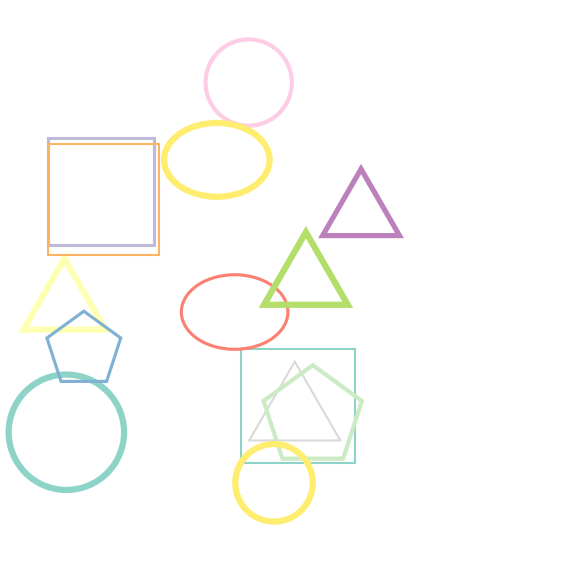[{"shape": "square", "thickness": 1, "radius": 0.49, "center": [0.516, 0.296]}, {"shape": "circle", "thickness": 3, "radius": 0.5, "center": [0.115, 0.251]}, {"shape": "triangle", "thickness": 3, "radius": 0.41, "center": [0.112, 0.469]}, {"shape": "square", "thickness": 1.5, "radius": 0.46, "center": [0.175, 0.667]}, {"shape": "oval", "thickness": 1.5, "radius": 0.46, "center": [0.406, 0.459]}, {"shape": "pentagon", "thickness": 1.5, "radius": 0.34, "center": [0.145, 0.393]}, {"shape": "square", "thickness": 1, "radius": 0.48, "center": [0.179, 0.654]}, {"shape": "triangle", "thickness": 3, "radius": 0.42, "center": [0.53, 0.513]}, {"shape": "circle", "thickness": 2, "radius": 0.37, "center": [0.431, 0.856]}, {"shape": "triangle", "thickness": 1, "radius": 0.46, "center": [0.51, 0.282]}, {"shape": "triangle", "thickness": 2.5, "radius": 0.38, "center": [0.625, 0.63]}, {"shape": "pentagon", "thickness": 2, "radius": 0.45, "center": [0.542, 0.277]}, {"shape": "oval", "thickness": 3, "radius": 0.46, "center": [0.376, 0.722]}, {"shape": "circle", "thickness": 3, "radius": 0.34, "center": [0.475, 0.163]}]